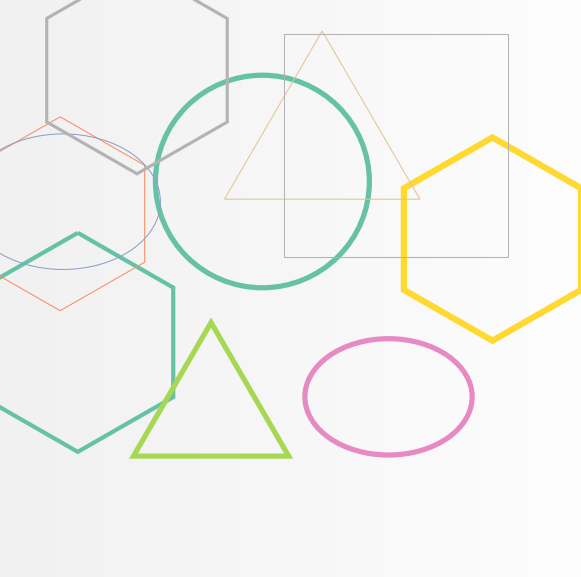[{"shape": "hexagon", "thickness": 2, "radius": 0.95, "center": [0.134, 0.406]}, {"shape": "circle", "thickness": 2.5, "radius": 0.92, "center": [0.451, 0.685]}, {"shape": "hexagon", "thickness": 0.5, "radius": 0.84, "center": [0.104, 0.629]}, {"shape": "oval", "thickness": 0.5, "radius": 0.84, "center": [0.108, 0.65]}, {"shape": "oval", "thickness": 2.5, "radius": 0.72, "center": [0.668, 0.312]}, {"shape": "triangle", "thickness": 2.5, "radius": 0.77, "center": [0.363, 0.286]}, {"shape": "hexagon", "thickness": 3, "radius": 0.88, "center": [0.847, 0.585]}, {"shape": "triangle", "thickness": 0.5, "radius": 0.97, "center": [0.554, 0.751]}, {"shape": "hexagon", "thickness": 1.5, "radius": 0.9, "center": [0.236, 0.878]}, {"shape": "square", "thickness": 0.5, "radius": 0.97, "center": [0.681, 0.747]}]